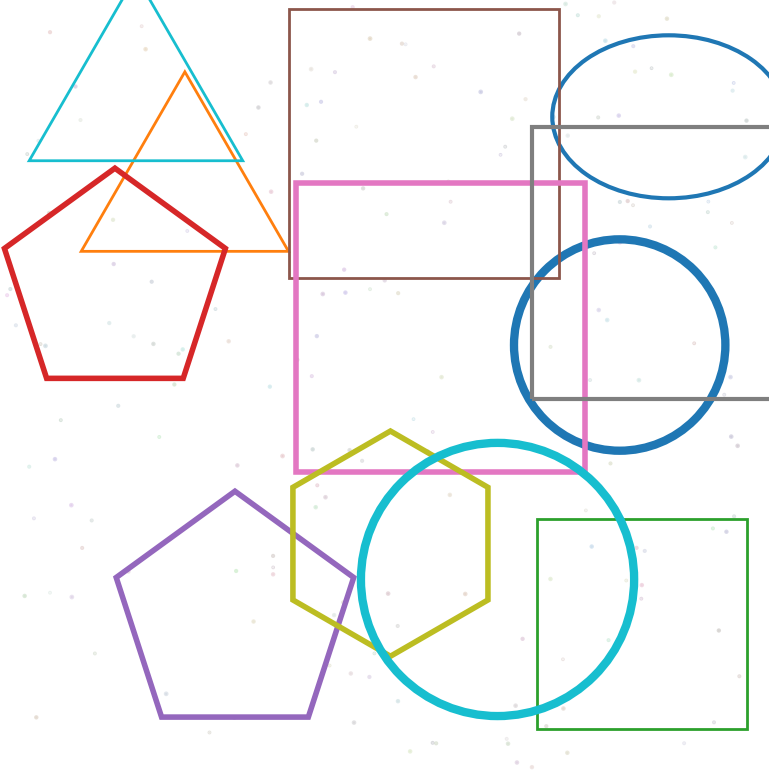[{"shape": "oval", "thickness": 1.5, "radius": 0.76, "center": [0.868, 0.848]}, {"shape": "circle", "thickness": 3, "radius": 0.69, "center": [0.805, 0.552]}, {"shape": "triangle", "thickness": 1, "radius": 0.78, "center": [0.24, 0.751]}, {"shape": "square", "thickness": 1, "radius": 0.68, "center": [0.834, 0.19]}, {"shape": "pentagon", "thickness": 2, "radius": 0.75, "center": [0.149, 0.631]}, {"shape": "pentagon", "thickness": 2, "radius": 0.81, "center": [0.305, 0.2]}, {"shape": "square", "thickness": 1, "radius": 0.87, "center": [0.551, 0.814]}, {"shape": "square", "thickness": 2, "radius": 0.94, "center": [0.573, 0.575]}, {"shape": "square", "thickness": 1.5, "radius": 0.88, "center": [0.867, 0.658]}, {"shape": "hexagon", "thickness": 2, "radius": 0.73, "center": [0.507, 0.294]}, {"shape": "circle", "thickness": 3, "radius": 0.89, "center": [0.646, 0.247]}, {"shape": "triangle", "thickness": 1, "radius": 0.8, "center": [0.177, 0.871]}]